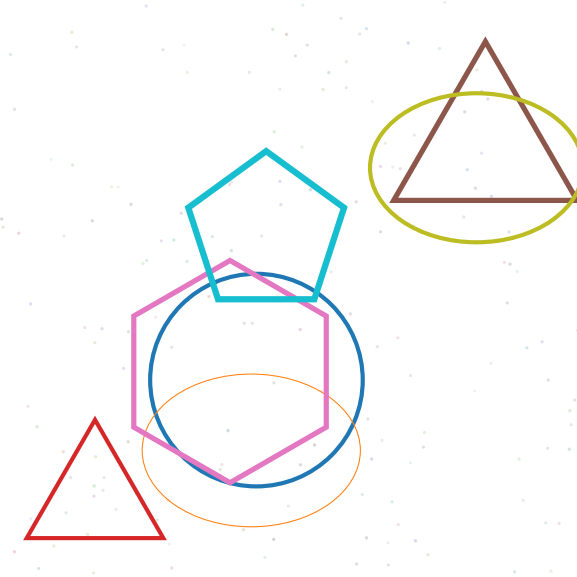[{"shape": "circle", "thickness": 2, "radius": 0.92, "center": [0.444, 0.341]}, {"shape": "oval", "thickness": 0.5, "radius": 0.94, "center": [0.435, 0.219]}, {"shape": "triangle", "thickness": 2, "radius": 0.68, "center": [0.165, 0.136]}, {"shape": "triangle", "thickness": 2.5, "radius": 0.92, "center": [0.841, 0.744]}, {"shape": "hexagon", "thickness": 2.5, "radius": 0.96, "center": [0.398, 0.356]}, {"shape": "oval", "thickness": 2, "radius": 0.92, "center": [0.825, 0.709]}, {"shape": "pentagon", "thickness": 3, "radius": 0.71, "center": [0.461, 0.596]}]